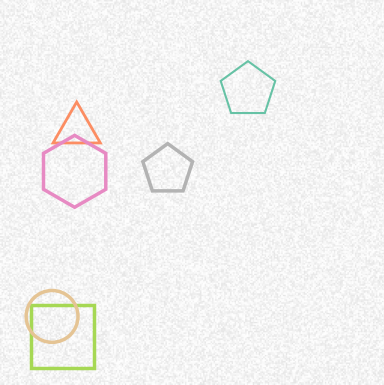[{"shape": "pentagon", "thickness": 1.5, "radius": 0.37, "center": [0.644, 0.767]}, {"shape": "triangle", "thickness": 2, "radius": 0.35, "center": [0.199, 0.664]}, {"shape": "hexagon", "thickness": 2.5, "radius": 0.47, "center": [0.194, 0.555]}, {"shape": "square", "thickness": 2.5, "radius": 0.41, "center": [0.162, 0.125]}, {"shape": "circle", "thickness": 2.5, "radius": 0.34, "center": [0.135, 0.178]}, {"shape": "pentagon", "thickness": 2.5, "radius": 0.34, "center": [0.436, 0.559]}]